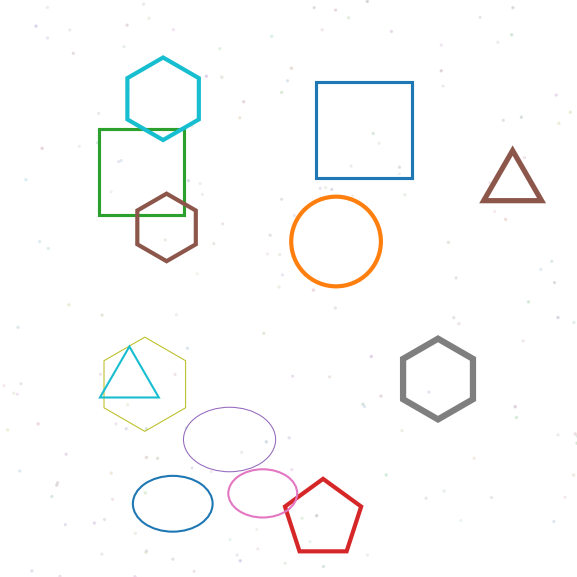[{"shape": "square", "thickness": 1.5, "radius": 0.42, "center": [0.63, 0.774]}, {"shape": "oval", "thickness": 1, "radius": 0.35, "center": [0.299, 0.127]}, {"shape": "circle", "thickness": 2, "radius": 0.39, "center": [0.582, 0.581]}, {"shape": "square", "thickness": 1.5, "radius": 0.37, "center": [0.245, 0.701]}, {"shape": "pentagon", "thickness": 2, "radius": 0.35, "center": [0.559, 0.101]}, {"shape": "oval", "thickness": 0.5, "radius": 0.4, "center": [0.398, 0.238]}, {"shape": "hexagon", "thickness": 2, "radius": 0.29, "center": [0.288, 0.605]}, {"shape": "triangle", "thickness": 2.5, "radius": 0.29, "center": [0.888, 0.681]}, {"shape": "oval", "thickness": 1, "radius": 0.3, "center": [0.455, 0.145]}, {"shape": "hexagon", "thickness": 3, "radius": 0.35, "center": [0.758, 0.343]}, {"shape": "hexagon", "thickness": 0.5, "radius": 0.41, "center": [0.251, 0.334]}, {"shape": "triangle", "thickness": 1, "radius": 0.29, "center": [0.224, 0.34]}, {"shape": "hexagon", "thickness": 2, "radius": 0.36, "center": [0.282, 0.828]}]